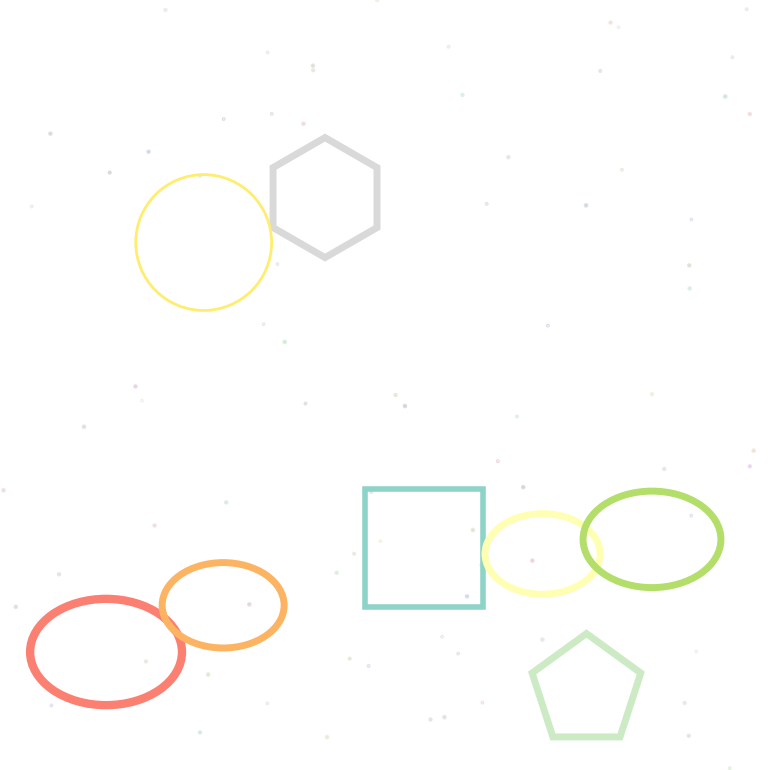[{"shape": "square", "thickness": 2, "radius": 0.38, "center": [0.551, 0.288]}, {"shape": "oval", "thickness": 2.5, "radius": 0.37, "center": [0.705, 0.281]}, {"shape": "oval", "thickness": 3, "radius": 0.49, "center": [0.138, 0.153]}, {"shape": "oval", "thickness": 2.5, "radius": 0.4, "center": [0.29, 0.214]}, {"shape": "oval", "thickness": 2.5, "radius": 0.45, "center": [0.847, 0.3]}, {"shape": "hexagon", "thickness": 2.5, "radius": 0.39, "center": [0.422, 0.743]}, {"shape": "pentagon", "thickness": 2.5, "radius": 0.37, "center": [0.762, 0.103]}, {"shape": "circle", "thickness": 1, "radius": 0.44, "center": [0.265, 0.685]}]